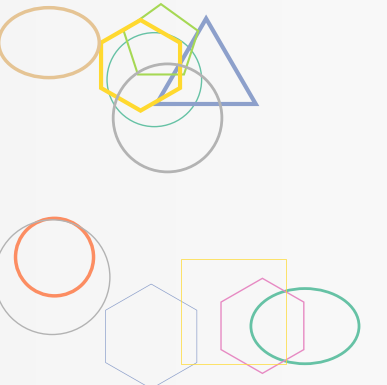[{"shape": "circle", "thickness": 1, "radius": 0.61, "center": [0.398, 0.793]}, {"shape": "oval", "thickness": 2, "radius": 0.7, "center": [0.787, 0.153]}, {"shape": "circle", "thickness": 2.5, "radius": 0.5, "center": [0.141, 0.332]}, {"shape": "hexagon", "thickness": 0.5, "radius": 0.68, "center": [0.39, 0.126]}, {"shape": "triangle", "thickness": 3, "radius": 0.74, "center": [0.532, 0.804]}, {"shape": "hexagon", "thickness": 1, "radius": 0.62, "center": [0.677, 0.154]}, {"shape": "pentagon", "thickness": 1.5, "radius": 0.51, "center": [0.415, 0.888]}, {"shape": "square", "thickness": 0.5, "radius": 0.68, "center": [0.603, 0.191]}, {"shape": "hexagon", "thickness": 3, "radius": 0.59, "center": [0.363, 0.83]}, {"shape": "oval", "thickness": 2.5, "radius": 0.65, "center": [0.126, 0.889]}, {"shape": "circle", "thickness": 2, "radius": 0.7, "center": [0.432, 0.694]}, {"shape": "circle", "thickness": 1, "radius": 0.74, "center": [0.135, 0.28]}]